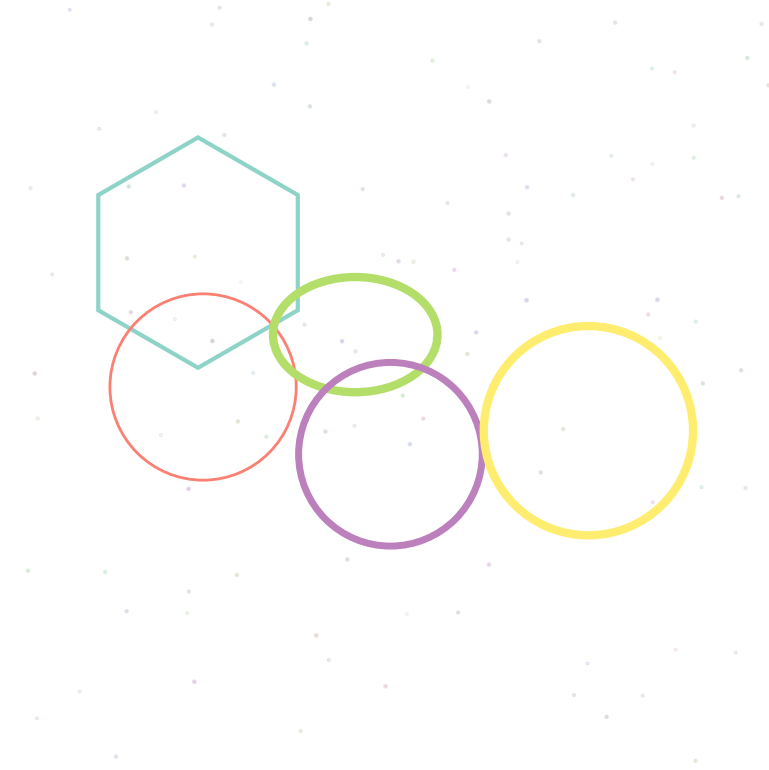[{"shape": "hexagon", "thickness": 1.5, "radius": 0.75, "center": [0.257, 0.672]}, {"shape": "circle", "thickness": 1, "radius": 0.6, "center": [0.264, 0.497]}, {"shape": "oval", "thickness": 3, "radius": 0.53, "center": [0.461, 0.565]}, {"shape": "circle", "thickness": 2.5, "radius": 0.6, "center": [0.507, 0.41]}, {"shape": "circle", "thickness": 3, "radius": 0.68, "center": [0.764, 0.441]}]